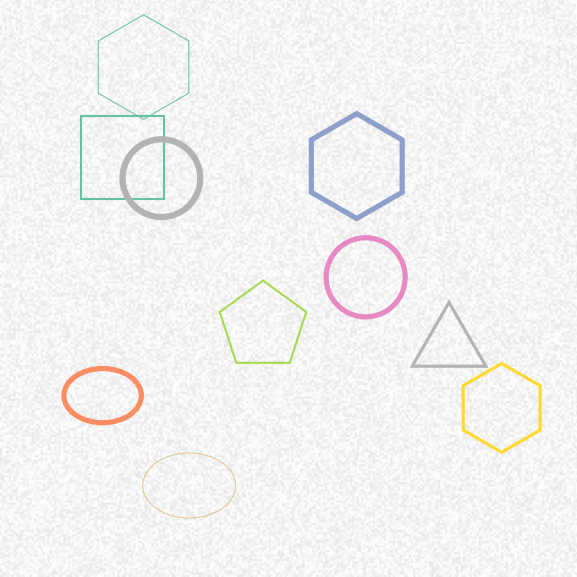[{"shape": "hexagon", "thickness": 0.5, "radius": 0.45, "center": [0.249, 0.883]}, {"shape": "square", "thickness": 1, "radius": 0.36, "center": [0.212, 0.727]}, {"shape": "oval", "thickness": 2.5, "radius": 0.34, "center": [0.178, 0.314]}, {"shape": "hexagon", "thickness": 2.5, "radius": 0.45, "center": [0.618, 0.712]}, {"shape": "circle", "thickness": 2.5, "radius": 0.34, "center": [0.633, 0.519]}, {"shape": "pentagon", "thickness": 1, "radius": 0.39, "center": [0.455, 0.435]}, {"shape": "hexagon", "thickness": 1.5, "radius": 0.38, "center": [0.869, 0.293]}, {"shape": "oval", "thickness": 0.5, "radius": 0.4, "center": [0.328, 0.158]}, {"shape": "triangle", "thickness": 1.5, "radius": 0.37, "center": [0.778, 0.402]}, {"shape": "circle", "thickness": 3, "radius": 0.34, "center": [0.279, 0.691]}]